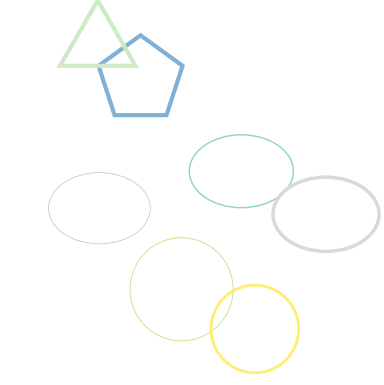[{"shape": "oval", "thickness": 1, "radius": 0.68, "center": [0.627, 0.555]}, {"shape": "oval", "thickness": 0.5, "radius": 0.66, "center": [0.258, 0.459]}, {"shape": "pentagon", "thickness": 3, "radius": 0.57, "center": [0.365, 0.794]}, {"shape": "circle", "thickness": 0.5, "radius": 0.67, "center": [0.472, 0.249]}, {"shape": "oval", "thickness": 2.5, "radius": 0.69, "center": [0.847, 0.443]}, {"shape": "triangle", "thickness": 3, "radius": 0.57, "center": [0.254, 0.886]}, {"shape": "circle", "thickness": 2, "radius": 0.57, "center": [0.662, 0.146]}]